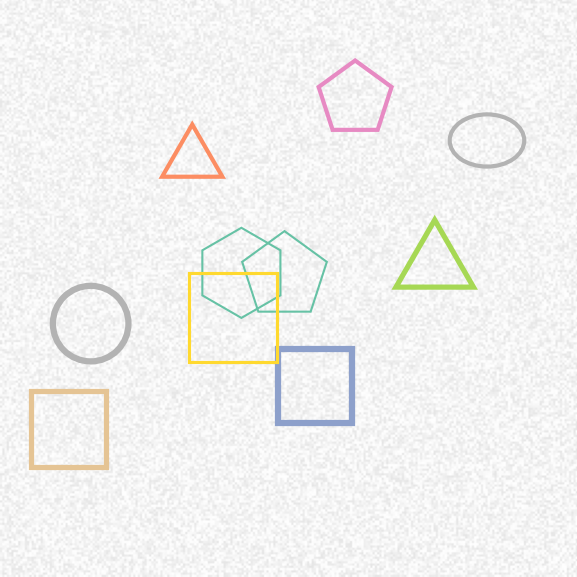[{"shape": "hexagon", "thickness": 1, "radius": 0.39, "center": [0.418, 0.527]}, {"shape": "pentagon", "thickness": 1, "radius": 0.39, "center": [0.493, 0.522]}, {"shape": "triangle", "thickness": 2, "radius": 0.3, "center": [0.333, 0.723]}, {"shape": "square", "thickness": 3, "radius": 0.32, "center": [0.545, 0.331]}, {"shape": "pentagon", "thickness": 2, "radius": 0.33, "center": [0.615, 0.828]}, {"shape": "triangle", "thickness": 2.5, "radius": 0.39, "center": [0.753, 0.541]}, {"shape": "square", "thickness": 1.5, "radius": 0.38, "center": [0.404, 0.449]}, {"shape": "square", "thickness": 2.5, "radius": 0.33, "center": [0.119, 0.256]}, {"shape": "circle", "thickness": 3, "radius": 0.33, "center": [0.157, 0.439]}, {"shape": "oval", "thickness": 2, "radius": 0.32, "center": [0.843, 0.756]}]